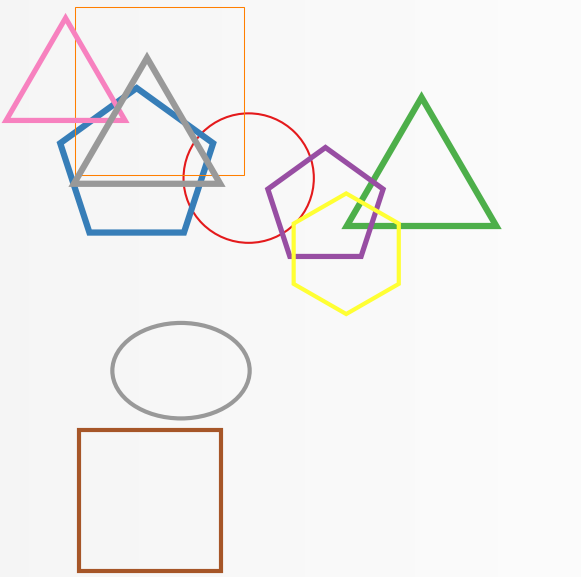[{"shape": "circle", "thickness": 1, "radius": 0.56, "center": [0.428, 0.691]}, {"shape": "pentagon", "thickness": 3, "radius": 0.69, "center": [0.235, 0.708]}, {"shape": "triangle", "thickness": 3, "radius": 0.74, "center": [0.725, 0.682]}, {"shape": "pentagon", "thickness": 2.5, "radius": 0.52, "center": [0.56, 0.639]}, {"shape": "square", "thickness": 0.5, "radius": 0.73, "center": [0.274, 0.842]}, {"shape": "hexagon", "thickness": 2, "radius": 0.52, "center": [0.596, 0.56]}, {"shape": "square", "thickness": 2, "radius": 0.61, "center": [0.258, 0.133]}, {"shape": "triangle", "thickness": 2.5, "radius": 0.59, "center": [0.113, 0.85]}, {"shape": "oval", "thickness": 2, "radius": 0.59, "center": [0.311, 0.357]}, {"shape": "triangle", "thickness": 3, "radius": 0.73, "center": [0.253, 0.754]}]